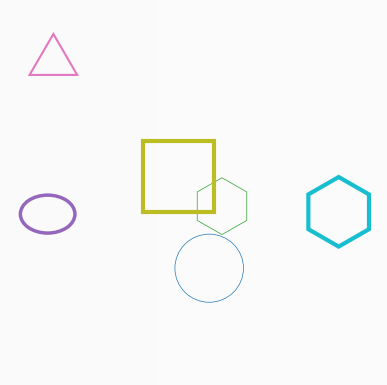[{"shape": "circle", "thickness": 0.5, "radius": 0.44, "center": [0.54, 0.303]}, {"shape": "hexagon", "thickness": 0.5, "radius": 0.37, "center": [0.573, 0.464]}, {"shape": "oval", "thickness": 2.5, "radius": 0.35, "center": [0.123, 0.444]}, {"shape": "triangle", "thickness": 1.5, "radius": 0.35, "center": [0.138, 0.841]}, {"shape": "square", "thickness": 3, "radius": 0.46, "center": [0.461, 0.541]}, {"shape": "hexagon", "thickness": 3, "radius": 0.45, "center": [0.874, 0.45]}]